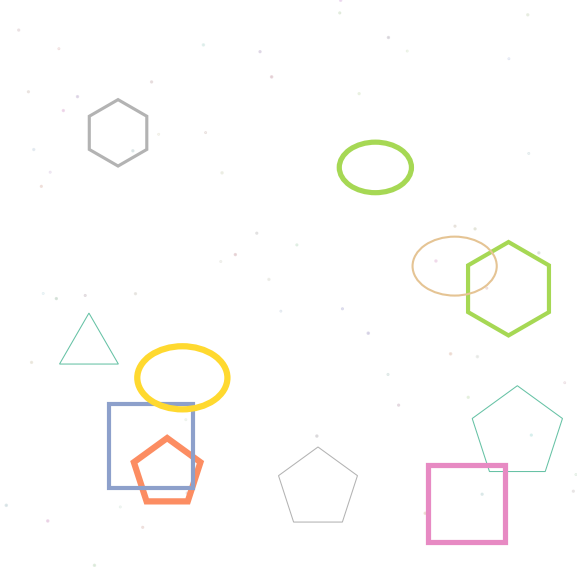[{"shape": "triangle", "thickness": 0.5, "radius": 0.29, "center": [0.154, 0.398]}, {"shape": "pentagon", "thickness": 0.5, "radius": 0.41, "center": [0.896, 0.249]}, {"shape": "pentagon", "thickness": 3, "radius": 0.3, "center": [0.289, 0.18]}, {"shape": "square", "thickness": 2, "radius": 0.36, "center": [0.262, 0.227]}, {"shape": "square", "thickness": 2.5, "radius": 0.33, "center": [0.808, 0.128]}, {"shape": "oval", "thickness": 2.5, "radius": 0.31, "center": [0.65, 0.709]}, {"shape": "hexagon", "thickness": 2, "radius": 0.4, "center": [0.881, 0.499]}, {"shape": "oval", "thickness": 3, "radius": 0.39, "center": [0.316, 0.345]}, {"shape": "oval", "thickness": 1, "radius": 0.36, "center": [0.787, 0.538]}, {"shape": "pentagon", "thickness": 0.5, "radius": 0.36, "center": [0.551, 0.153]}, {"shape": "hexagon", "thickness": 1.5, "radius": 0.29, "center": [0.204, 0.769]}]